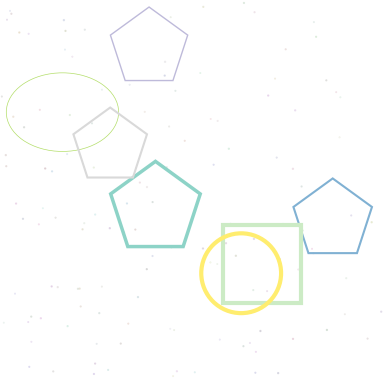[{"shape": "pentagon", "thickness": 2.5, "radius": 0.61, "center": [0.404, 0.459]}, {"shape": "pentagon", "thickness": 1, "radius": 0.53, "center": [0.387, 0.876]}, {"shape": "pentagon", "thickness": 1.5, "radius": 0.54, "center": [0.864, 0.429]}, {"shape": "oval", "thickness": 0.5, "radius": 0.73, "center": [0.162, 0.709]}, {"shape": "pentagon", "thickness": 1.5, "radius": 0.5, "center": [0.286, 0.62]}, {"shape": "square", "thickness": 3, "radius": 0.51, "center": [0.68, 0.315]}, {"shape": "circle", "thickness": 3, "radius": 0.52, "center": [0.626, 0.29]}]